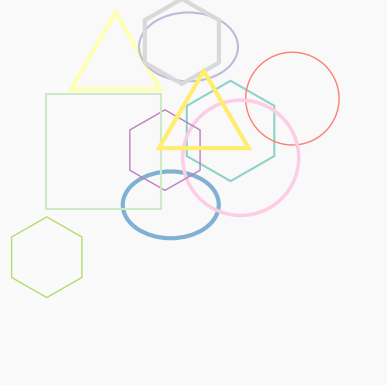[{"shape": "hexagon", "thickness": 1.5, "radius": 0.65, "center": [0.595, 0.66]}, {"shape": "triangle", "thickness": 3, "radius": 0.67, "center": [0.298, 0.835]}, {"shape": "oval", "thickness": 1.5, "radius": 0.64, "center": [0.486, 0.878]}, {"shape": "circle", "thickness": 1, "radius": 0.6, "center": [0.755, 0.744]}, {"shape": "oval", "thickness": 3, "radius": 0.62, "center": [0.441, 0.468]}, {"shape": "hexagon", "thickness": 1, "radius": 0.52, "center": [0.121, 0.332]}, {"shape": "circle", "thickness": 2.5, "radius": 0.75, "center": [0.621, 0.59]}, {"shape": "hexagon", "thickness": 3, "radius": 0.55, "center": [0.469, 0.893]}, {"shape": "hexagon", "thickness": 1, "radius": 0.52, "center": [0.426, 0.61]}, {"shape": "square", "thickness": 1.5, "radius": 0.74, "center": [0.266, 0.607]}, {"shape": "triangle", "thickness": 3, "radius": 0.67, "center": [0.526, 0.682]}]